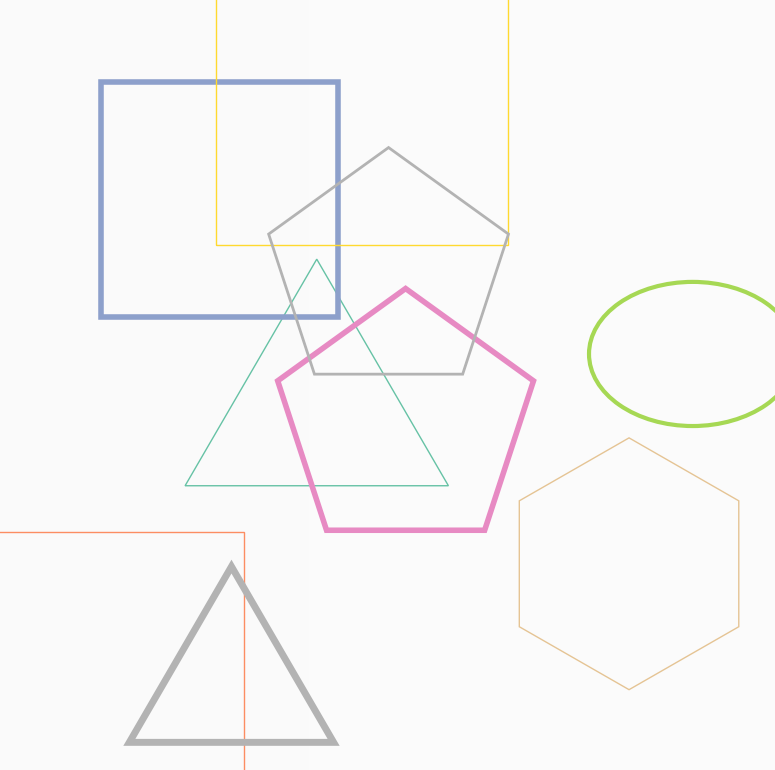[{"shape": "triangle", "thickness": 0.5, "radius": 0.98, "center": [0.409, 0.467]}, {"shape": "square", "thickness": 0.5, "radius": 0.89, "center": [0.136, 0.131]}, {"shape": "square", "thickness": 2, "radius": 0.76, "center": [0.283, 0.741]}, {"shape": "pentagon", "thickness": 2, "radius": 0.87, "center": [0.523, 0.452]}, {"shape": "oval", "thickness": 1.5, "radius": 0.67, "center": [0.894, 0.54]}, {"shape": "square", "thickness": 0.5, "radius": 0.94, "center": [0.467, 0.87]}, {"shape": "hexagon", "thickness": 0.5, "radius": 0.82, "center": [0.812, 0.268]}, {"shape": "pentagon", "thickness": 1, "radius": 0.81, "center": [0.501, 0.646]}, {"shape": "triangle", "thickness": 2.5, "radius": 0.76, "center": [0.299, 0.112]}]